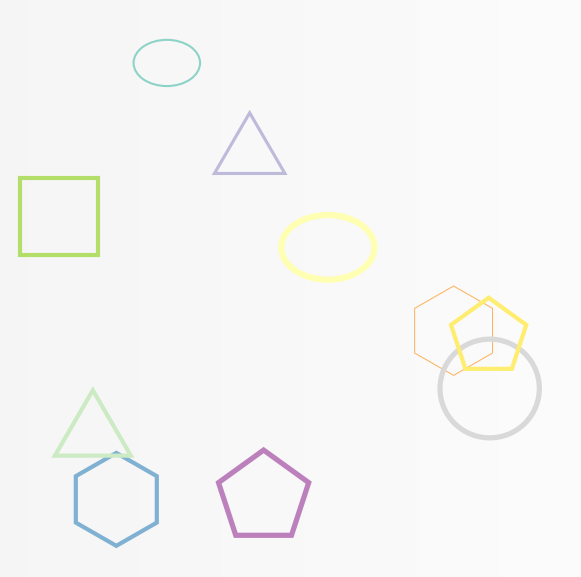[{"shape": "oval", "thickness": 1, "radius": 0.29, "center": [0.287, 0.89]}, {"shape": "oval", "thickness": 3, "radius": 0.4, "center": [0.564, 0.571]}, {"shape": "triangle", "thickness": 1.5, "radius": 0.35, "center": [0.43, 0.734]}, {"shape": "hexagon", "thickness": 2, "radius": 0.4, "center": [0.2, 0.134]}, {"shape": "hexagon", "thickness": 0.5, "radius": 0.39, "center": [0.78, 0.426]}, {"shape": "square", "thickness": 2, "radius": 0.33, "center": [0.102, 0.625]}, {"shape": "circle", "thickness": 2.5, "radius": 0.43, "center": [0.842, 0.326]}, {"shape": "pentagon", "thickness": 2.5, "radius": 0.41, "center": [0.454, 0.138]}, {"shape": "triangle", "thickness": 2, "radius": 0.38, "center": [0.16, 0.248]}, {"shape": "pentagon", "thickness": 2, "radius": 0.34, "center": [0.841, 0.416]}]